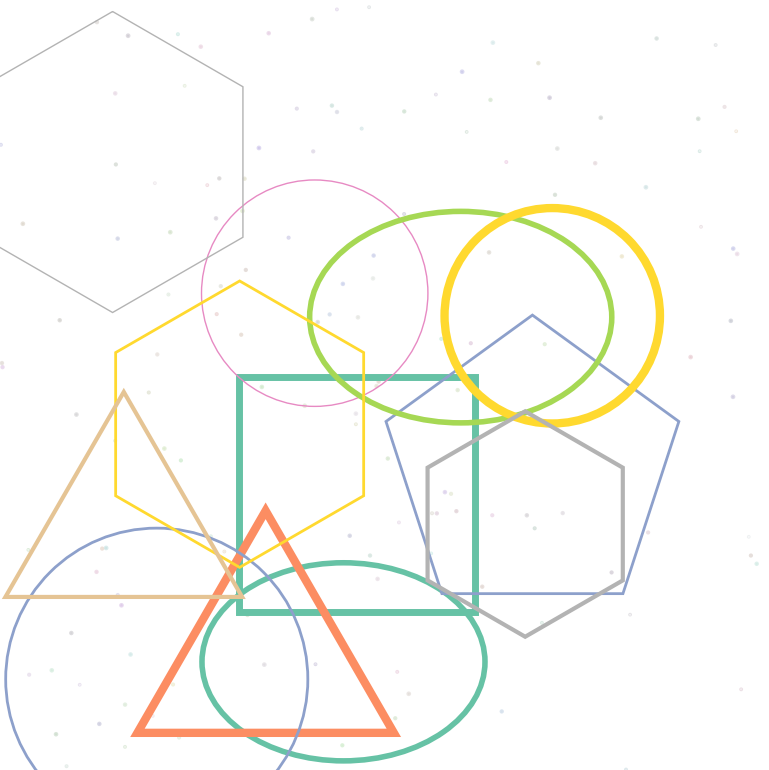[{"shape": "oval", "thickness": 2, "radius": 0.92, "center": [0.446, 0.14]}, {"shape": "square", "thickness": 2.5, "radius": 0.77, "center": [0.464, 0.358]}, {"shape": "triangle", "thickness": 3, "radius": 0.96, "center": [0.345, 0.144]}, {"shape": "pentagon", "thickness": 1, "radius": 1.0, "center": [0.691, 0.391]}, {"shape": "circle", "thickness": 1, "radius": 0.98, "center": [0.204, 0.118]}, {"shape": "circle", "thickness": 0.5, "radius": 0.74, "center": [0.409, 0.619]}, {"shape": "oval", "thickness": 2, "radius": 0.98, "center": [0.598, 0.588]}, {"shape": "hexagon", "thickness": 1, "radius": 0.93, "center": [0.311, 0.449]}, {"shape": "circle", "thickness": 3, "radius": 0.7, "center": [0.717, 0.59]}, {"shape": "triangle", "thickness": 1.5, "radius": 0.89, "center": [0.161, 0.313]}, {"shape": "hexagon", "thickness": 0.5, "radius": 0.98, "center": [0.146, 0.79]}, {"shape": "hexagon", "thickness": 1.5, "radius": 0.73, "center": [0.682, 0.319]}]